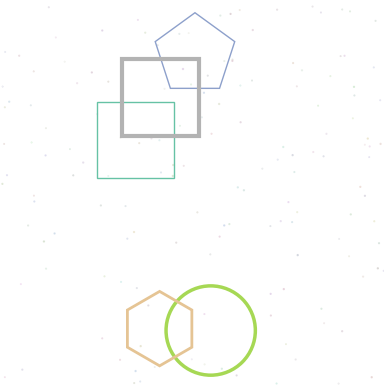[{"shape": "square", "thickness": 1, "radius": 0.5, "center": [0.352, 0.637]}, {"shape": "pentagon", "thickness": 1, "radius": 0.54, "center": [0.506, 0.858]}, {"shape": "circle", "thickness": 2.5, "radius": 0.58, "center": [0.547, 0.141]}, {"shape": "hexagon", "thickness": 2, "radius": 0.48, "center": [0.415, 0.146]}, {"shape": "square", "thickness": 3, "radius": 0.5, "center": [0.418, 0.747]}]